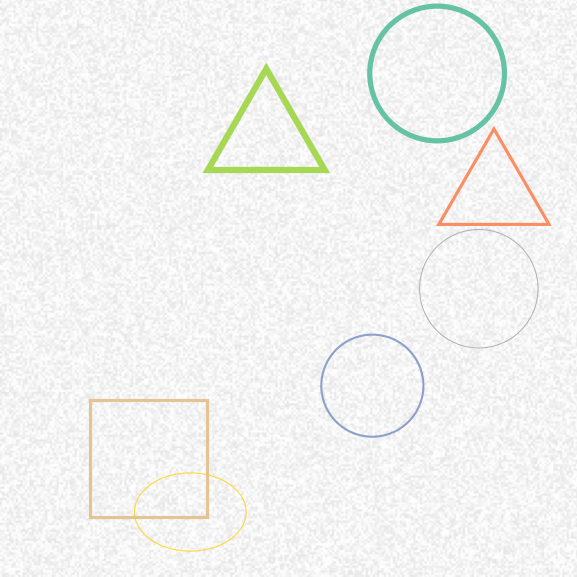[{"shape": "circle", "thickness": 2.5, "radius": 0.58, "center": [0.757, 0.872]}, {"shape": "triangle", "thickness": 1.5, "radius": 0.55, "center": [0.855, 0.666]}, {"shape": "circle", "thickness": 1, "radius": 0.44, "center": [0.645, 0.331]}, {"shape": "triangle", "thickness": 3, "radius": 0.58, "center": [0.461, 0.763]}, {"shape": "oval", "thickness": 0.5, "radius": 0.48, "center": [0.329, 0.113]}, {"shape": "square", "thickness": 1.5, "radius": 0.51, "center": [0.258, 0.205]}, {"shape": "circle", "thickness": 0.5, "radius": 0.51, "center": [0.829, 0.499]}]